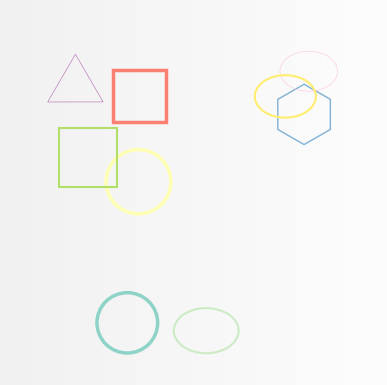[{"shape": "circle", "thickness": 2.5, "radius": 0.39, "center": [0.329, 0.161]}, {"shape": "circle", "thickness": 2.5, "radius": 0.42, "center": [0.357, 0.528]}, {"shape": "square", "thickness": 2.5, "radius": 0.34, "center": [0.36, 0.751]}, {"shape": "hexagon", "thickness": 1, "radius": 0.39, "center": [0.785, 0.703]}, {"shape": "square", "thickness": 1.5, "radius": 0.38, "center": [0.227, 0.591]}, {"shape": "oval", "thickness": 0.5, "radius": 0.37, "center": [0.797, 0.815]}, {"shape": "triangle", "thickness": 0.5, "radius": 0.41, "center": [0.195, 0.777]}, {"shape": "oval", "thickness": 1.5, "radius": 0.42, "center": [0.532, 0.141]}, {"shape": "oval", "thickness": 1.5, "radius": 0.39, "center": [0.736, 0.75]}]